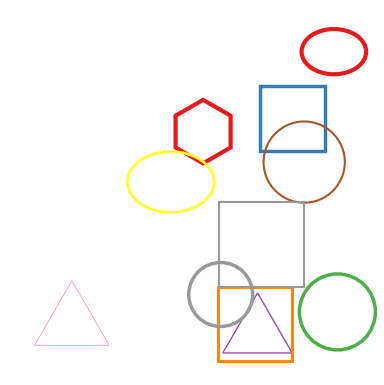[{"shape": "hexagon", "thickness": 3, "radius": 0.41, "center": [0.528, 0.658]}, {"shape": "oval", "thickness": 3, "radius": 0.42, "center": [0.867, 0.866]}, {"shape": "square", "thickness": 2.5, "radius": 0.42, "center": [0.759, 0.693]}, {"shape": "circle", "thickness": 2.5, "radius": 0.49, "center": [0.876, 0.19]}, {"shape": "triangle", "thickness": 1, "radius": 0.52, "center": [0.669, 0.135]}, {"shape": "square", "thickness": 2, "radius": 0.48, "center": [0.663, 0.158]}, {"shape": "oval", "thickness": 2, "radius": 0.56, "center": [0.444, 0.527]}, {"shape": "circle", "thickness": 1.5, "radius": 0.53, "center": [0.79, 0.579]}, {"shape": "triangle", "thickness": 0.5, "radius": 0.56, "center": [0.187, 0.159]}, {"shape": "circle", "thickness": 2.5, "radius": 0.42, "center": [0.573, 0.235]}, {"shape": "square", "thickness": 1.5, "radius": 0.55, "center": [0.678, 0.365]}]